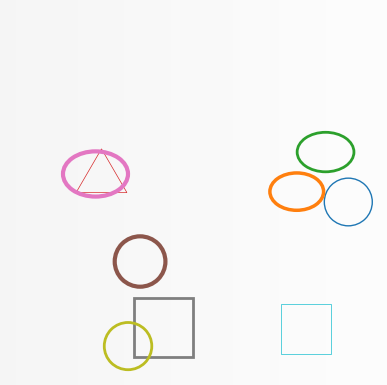[{"shape": "circle", "thickness": 1, "radius": 0.31, "center": [0.899, 0.475]}, {"shape": "oval", "thickness": 2.5, "radius": 0.35, "center": [0.766, 0.502]}, {"shape": "oval", "thickness": 2, "radius": 0.37, "center": [0.84, 0.605]}, {"shape": "triangle", "thickness": 0.5, "radius": 0.38, "center": [0.262, 0.538]}, {"shape": "circle", "thickness": 3, "radius": 0.33, "center": [0.361, 0.321]}, {"shape": "oval", "thickness": 3, "radius": 0.42, "center": [0.246, 0.548]}, {"shape": "square", "thickness": 2, "radius": 0.38, "center": [0.422, 0.149]}, {"shape": "circle", "thickness": 2, "radius": 0.31, "center": [0.33, 0.101]}, {"shape": "square", "thickness": 0.5, "radius": 0.32, "center": [0.789, 0.146]}]